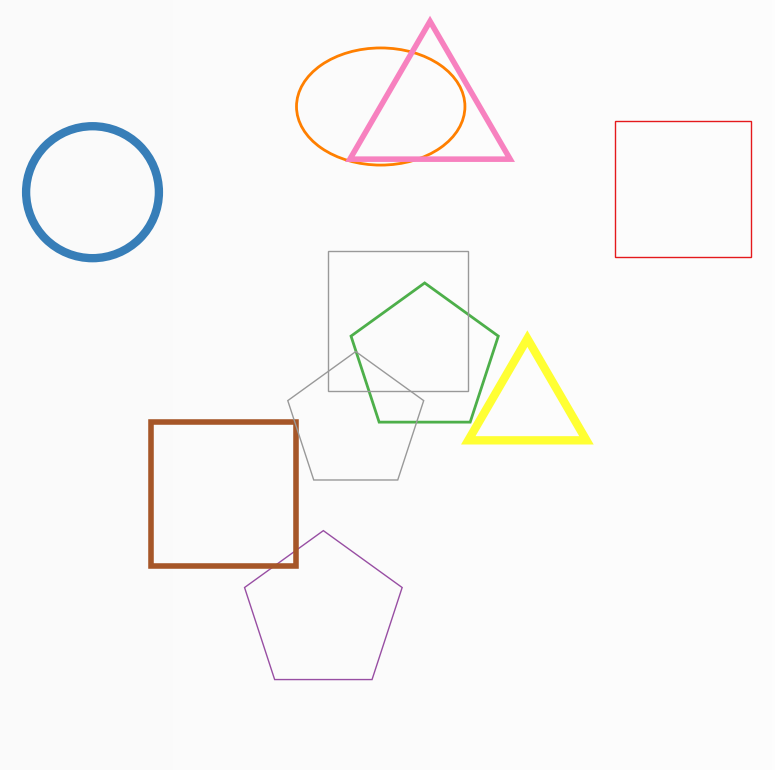[{"shape": "square", "thickness": 0.5, "radius": 0.44, "center": [0.882, 0.755]}, {"shape": "circle", "thickness": 3, "radius": 0.43, "center": [0.119, 0.75]}, {"shape": "pentagon", "thickness": 1, "radius": 0.5, "center": [0.548, 0.533]}, {"shape": "pentagon", "thickness": 0.5, "radius": 0.53, "center": [0.417, 0.204]}, {"shape": "oval", "thickness": 1, "radius": 0.54, "center": [0.491, 0.862]}, {"shape": "triangle", "thickness": 3, "radius": 0.44, "center": [0.68, 0.472]}, {"shape": "square", "thickness": 2, "radius": 0.47, "center": [0.288, 0.359]}, {"shape": "triangle", "thickness": 2, "radius": 0.6, "center": [0.555, 0.853]}, {"shape": "pentagon", "thickness": 0.5, "radius": 0.46, "center": [0.459, 0.451]}, {"shape": "square", "thickness": 0.5, "radius": 0.45, "center": [0.514, 0.583]}]